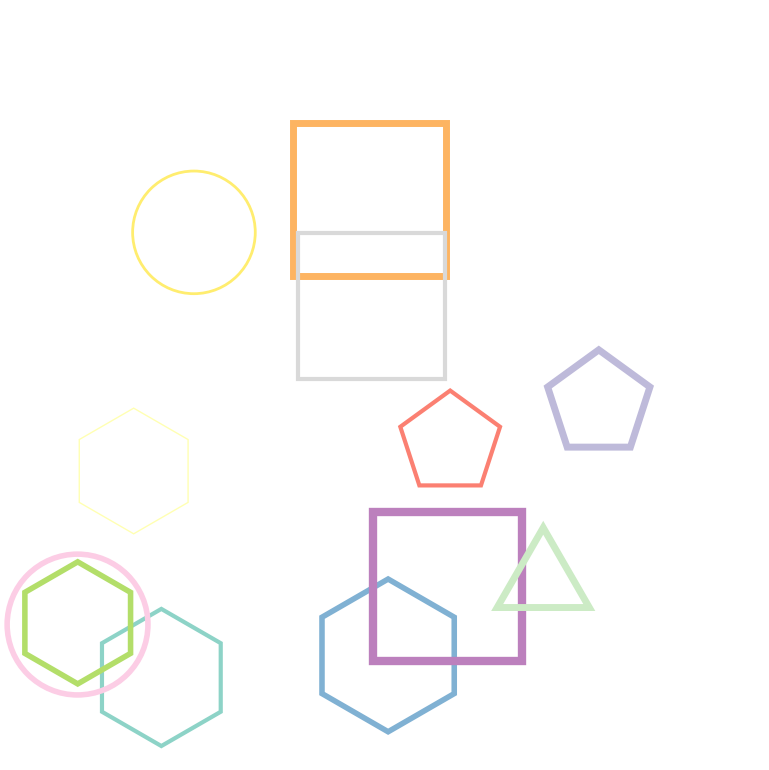[{"shape": "hexagon", "thickness": 1.5, "radius": 0.45, "center": [0.21, 0.12]}, {"shape": "hexagon", "thickness": 0.5, "radius": 0.41, "center": [0.174, 0.388]}, {"shape": "pentagon", "thickness": 2.5, "radius": 0.35, "center": [0.778, 0.476]}, {"shape": "pentagon", "thickness": 1.5, "radius": 0.34, "center": [0.585, 0.425]}, {"shape": "hexagon", "thickness": 2, "radius": 0.5, "center": [0.504, 0.149]}, {"shape": "square", "thickness": 2.5, "radius": 0.5, "center": [0.48, 0.741]}, {"shape": "hexagon", "thickness": 2, "radius": 0.4, "center": [0.101, 0.191]}, {"shape": "circle", "thickness": 2, "radius": 0.46, "center": [0.101, 0.189]}, {"shape": "square", "thickness": 1.5, "radius": 0.48, "center": [0.482, 0.603]}, {"shape": "square", "thickness": 3, "radius": 0.48, "center": [0.581, 0.238]}, {"shape": "triangle", "thickness": 2.5, "radius": 0.35, "center": [0.705, 0.246]}, {"shape": "circle", "thickness": 1, "radius": 0.4, "center": [0.252, 0.698]}]